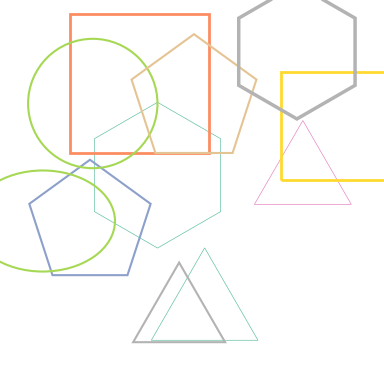[{"shape": "triangle", "thickness": 0.5, "radius": 0.8, "center": [0.532, 0.196]}, {"shape": "hexagon", "thickness": 0.5, "radius": 0.95, "center": [0.409, 0.545]}, {"shape": "square", "thickness": 2, "radius": 0.91, "center": [0.362, 0.783]}, {"shape": "pentagon", "thickness": 1.5, "radius": 0.83, "center": [0.234, 0.419]}, {"shape": "triangle", "thickness": 0.5, "radius": 0.73, "center": [0.787, 0.542]}, {"shape": "oval", "thickness": 1.5, "radius": 0.94, "center": [0.111, 0.426]}, {"shape": "circle", "thickness": 1.5, "radius": 0.84, "center": [0.241, 0.731]}, {"shape": "square", "thickness": 2, "radius": 0.7, "center": [0.871, 0.672]}, {"shape": "pentagon", "thickness": 1.5, "radius": 0.85, "center": [0.504, 0.741]}, {"shape": "hexagon", "thickness": 2.5, "radius": 0.87, "center": [0.771, 0.866]}, {"shape": "triangle", "thickness": 1.5, "radius": 0.69, "center": [0.465, 0.18]}]